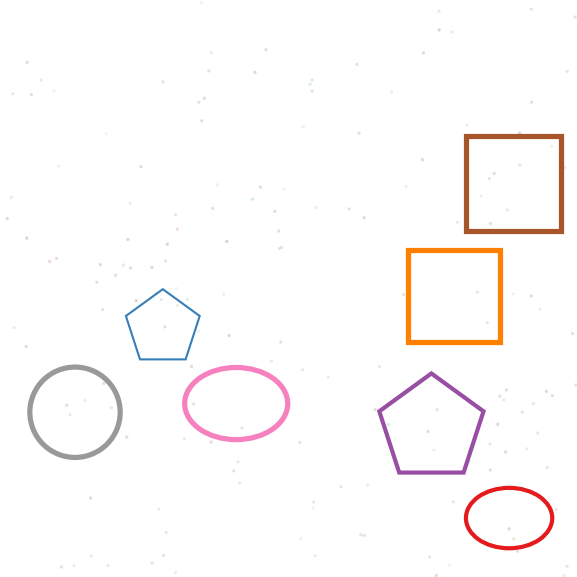[{"shape": "oval", "thickness": 2, "radius": 0.37, "center": [0.882, 0.102]}, {"shape": "pentagon", "thickness": 1, "radius": 0.34, "center": [0.282, 0.431]}, {"shape": "pentagon", "thickness": 2, "radius": 0.47, "center": [0.747, 0.258]}, {"shape": "square", "thickness": 2.5, "radius": 0.4, "center": [0.787, 0.487]}, {"shape": "square", "thickness": 2.5, "radius": 0.41, "center": [0.89, 0.681]}, {"shape": "oval", "thickness": 2.5, "radius": 0.45, "center": [0.409, 0.3]}, {"shape": "circle", "thickness": 2.5, "radius": 0.39, "center": [0.13, 0.285]}]